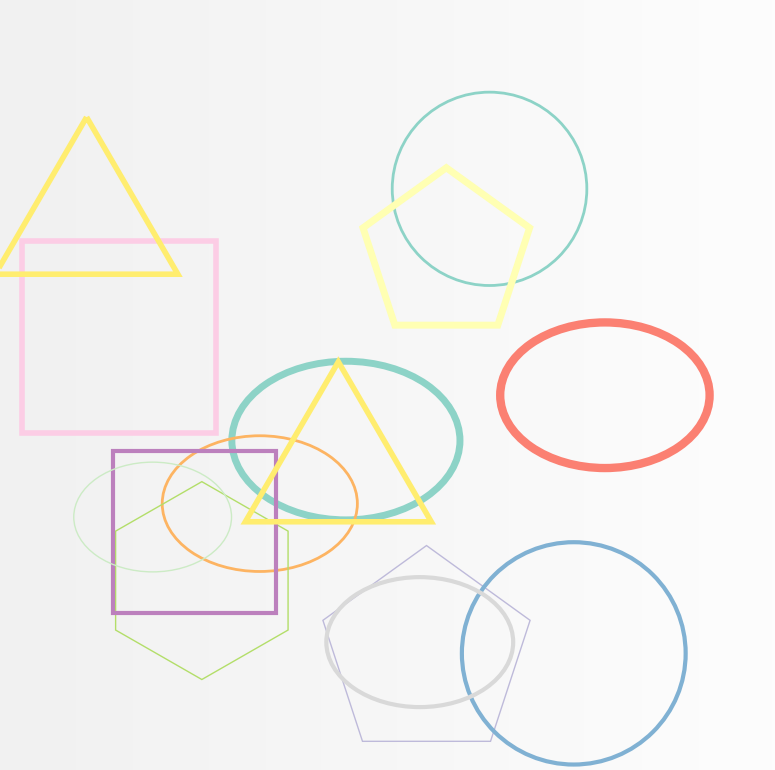[{"shape": "circle", "thickness": 1, "radius": 0.63, "center": [0.632, 0.755]}, {"shape": "oval", "thickness": 2.5, "radius": 0.74, "center": [0.446, 0.428]}, {"shape": "pentagon", "thickness": 2.5, "radius": 0.57, "center": [0.576, 0.669]}, {"shape": "pentagon", "thickness": 0.5, "radius": 0.7, "center": [0.55, 0.151]}, {"shape": "oval", "thickness": 3, "radius": 0.68, "center": [0.781, 0.487]}, {"shape": "circle", "thickness": 1.5, "radius": 0.72, "center": [0.74, 0.151]}, {"shape": "oval", "thickness": 1, "radius": 0.63, "center": [0.335, 0.346]}, {"shape": "hexagon", "thickness": 0.5, "radius": 0.64, "center": [0.26, 0.246]}, {"shape": "square", "thickness": 2, "radius": 0.63, "center": [0.154, 0.562]}, {"shape": "oval", "thickness": 1.5, "radius": 0.6, "center": [0.542, 0.166]}, {"shape": "square", "thickness": 1.5, "radius": 0.53, "center": [0.251, 0.309]}, {"shape": "oval", "thickness": 0.5, "radius": 0.51, "center": [0.197, 0.329]}, {"shape": "triangle", "thickness": 2, "radius": 0.68, "center": [0.112, 0.712]}, {"shape": "triangle", "thickness": 2, "radius": 0.69, "center": [0.437, 0.392]}]